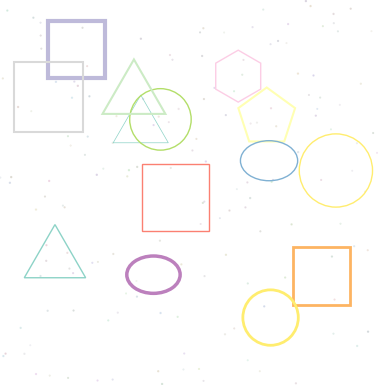[{"shape": "triangle", "thickness": 0.5, "radius": 0.41, "center": [0.366, 0.67]}, {"shape": "triangle", "thickness": 1, "radius": 0.46, "center": [0.143, 0.325]}, {"shape": "pentagon", "thickness": 1.5, "radius": 0.39, "center": [0.693, 0.695]}, {"shape": "square", "thickness": 3, "radius": 0.37, "center": [0.198, 0.872]}, {"shape": "square", "thickness": 1, "radius": 0.44, "center": [0.455, 0.487]}, {"shape": "oval", "thickness": 1, "radius": 0.37, "center": [0.699, 0.583]}, {"shape": "square", "thickness": 2, "radius": 0.37, "center": [0.836, 0.283]}, {"shape": "circle", "thickness": 1, "radius": 0.4, "center": [0.417, 0.69]}, {"shape": "hexagon", "thickness": 1, "radius": 0.34, "center": [0.619, 0.802]}, {"shape": "square", "thickness": 1.5, "radius": 0.45, "center": [0.126, 0.748]}, {"shape": "oval", "thickness": 2.5, "radius": 0.35, "center": [0.399, 0.287]}, {"shape": "triangle", "thickness": 1.5, "radius": 0.47, "center": [0.348, 0.751]}, {"shape": "circle", "thickness": 2, "radius": 0.36, "center": [0.703, 0.175]}, {"shape": "circle", "thickness": 1, "radius": 0.48, "center": [0.872, 0.557]}]